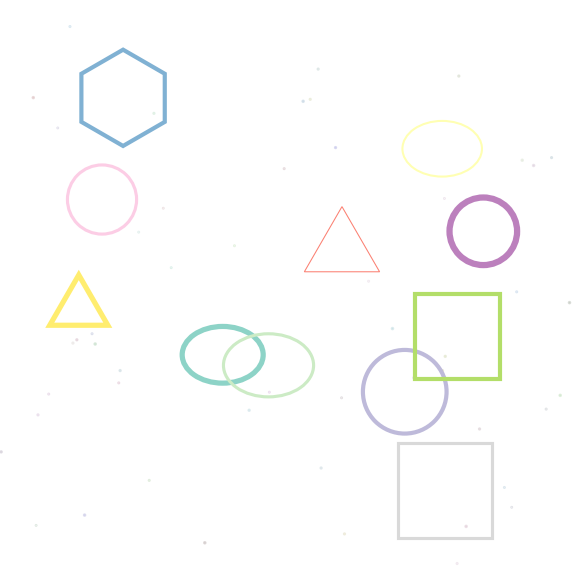[{"shape": "oval", "thickness": 2.5, "radius": 0.35, "center": [0.386, 0.385]}, {"shape": "oval", "thickness": 1, "radius": 0.34, "center": [0.766, 0.742]}, {"shape": "circle", "thickness": 2, "radius": 0.36, "center": [0.701, 0.321]}, {"shape": "triangle", "thickness": 0.5, "radius": 0.38, "center": [0.592, 0.566]}, {"shape": "hexagon", "thickness": 2, "radius": 0.42, "center": [0.213, 0.83]}, {"shape": "square", "thickness": 2, "radius": 0.37, "center": [0.792, 0.417]}, {"shape": "circle", "thickness": 1.5, "radius": 0.3, "center": [0.177, 0.654]}, {"shape": "square", "thickness": 1.5, "radius": 0.41, "center": [0.771, 0.149]}, {"shape": "circle", "thickness": 3, "radius": 0.29, "center": [0.837, 0.599]}, {"shape": "oval", "thickness": 1.5, "radius": 0.39, "center": [0.465, 0.367]}, {"shape": "triangle", "thickness": 2.5, "radius": 0.29, "center": [0.136, 0.465]}]